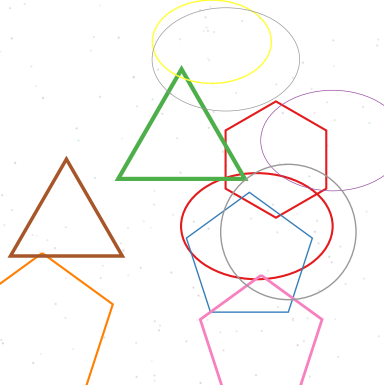[{"shape": "oval", "thickness": 1.5, "radius": 0.98, "center": [0.667, 0.412]}, {"shape": "hexagon", "thickness": 1.5, "radius": 0.76, "center": [0.717, 0.586]}, {"shape": "pentagon", "thickness": 1, "radius": 0.86, "center": [0.648, 0.328]}, {"shape": "triangle", "thickness": 3, "radius": 0.95, "center": [0.472, 0.63]}, {"shape": "oval", "thickness": 0.5, "radius": 0.93, "center": [0.864, 0.635]}, {"shape": "pentagon", "thickness": 1.5, "radius": 0.96, "center": [0.11, 0.15]}, {"shape": "oval", "thickness": 1, "radius": 0.77, "center": [0.55, 0.892]}, {"shape": "triangle", "thickness": 2.5, "radius": 0.84, "center": [0.172, 0.419]}, {"shape": "pentagon", "thickness": 2, "radius": 0.83, "center": [0.678, 0.119]}, {"shape": "circle", "thickness": 1, "radius": 0.88, "center": [0.749, 0.397]}, {"shape": "oval", "thickness": 0.5, "radius": 0.96, "center": [0.587, 0.846]}]